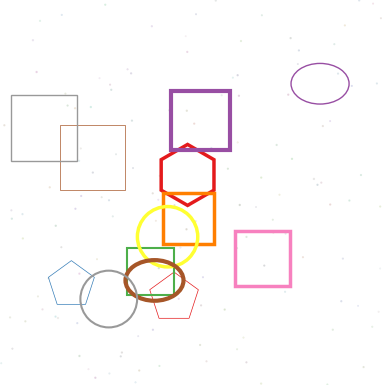[{"shape": "hexagon", "thickness": 2.5, "radius": 0.4, "center": [0.487, 0.546]}, {"shape": "pentagon", "thickness": 0.5, "radius": 0.33, "center": [0.452, 0.227]}, {"shape": "pentagon", "thickness": 0.5, "radius": 0.31, "center": [0.185, 0.26]}, {"shape": "square", "thickness": 1.5, "radius": 0.31, "center": [0.391, 0.295]}, {"shape": "square", "thickness": 3, "radius": 0.38, "center": [0.52, 0.688]}, {"shape": "oval", "thickness": 1, "radius": 0.38, "center": [0.831, 0.783]}, {"shape": "square", "thickness": 2.5, "radius": 0.33, "center": [0.49, 0.433]}, {"shape": "circle", "thickness": 2.5, "radius": 0.39, "center": [0.435, 0.385]}, {"shape": "square", "thickness": 0.5, "radius": 0.42, "center": [0.239, 0.591]}, {"shape": "oval", "thickness": 3, "radius": 0.38, "center": [0.401, 0.272]}, {"shape": "square", "thickness": 2.5, "radius": 0.36, "center": [0.682, 0.328]}, {"shape": "square", "thickness": 1, "radius": 0.43, "center": [0.115, 0.667]}, {"shape": "circle", "thickness": 1.5, "radius": 0.37, "center": [0.282, 0.223]}]